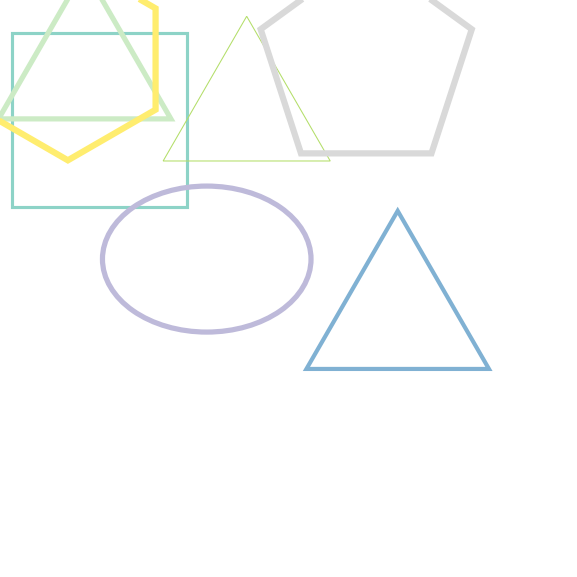[{"shape": "square", "thickness": 1.5, "radius": 0.76, "center": [0.173, 0.791]}, {"shape": "oval", "thickness": 2.5, "radius": 0.9, "center": [0.358, 0.551]}, {"shape": "triangle", "thickness": 2, "radius": 0.91, "center": [0.689, 0.452]}, {"shape": "triangle", "thickness": 0.5, "radius": 0.84, "center": [0.427, 0.804]}, {"shape": "pentagon", "thickness": 3, "radius": 0.96, "center": [0.634, 0.889]}, {"shape": "triangle", "thickness": 2.5, "radius": 0.86, "center": [0.147, 0.879]}, {"shape": "hexagon", "thickness": 3, "radius": 0.88, "center": [0.118, 0.897]}]